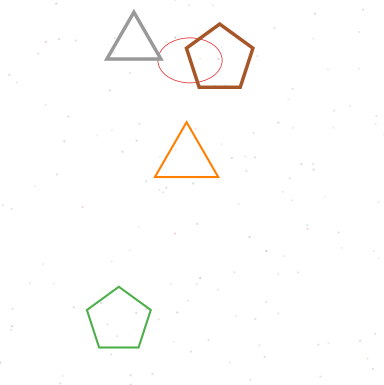[{"shape": "oval", "thickness": 0.5, "radius": 0.42, "center": [0.494, 0.843]}, {"shape": "pentagon", "thickness": 1.5, "radius": 0.44, "center": [0.309, 0.168]}, {"shape": "triangle", "thickness": 1.5, "radius": 0.47, "center": [0.485, 0.588]}, {"shape": "pentagon", "thickness": 2.5, "radius": 0.45, "center": [0.571, 0.847]}, {"shape": "triangle", "thickness": 2.5, "radius": 0.41, "center": [0.348, 0.887]}]